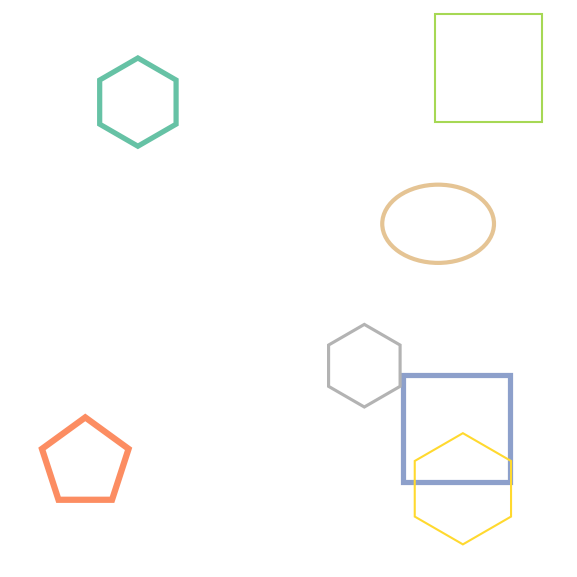[{"shape": "hexagon", "thickness": 2.5, "radius": 0.38, "center": [0.239, 0.822]}, {"shape": "pentagon", "thickness": 3, "radius": 0.39, "center": [0.148, 0.198]}, {"shape": "square", "thickness": 2.5, "radius": 0.46, "center": [0.791, 0.258]}, {"shape": "square", "thickness": 1, "radius": 0.46, "center": [0.846, 0.881]}, {"shape": "hexagon", "thickness": 1, "radius": 0.48, "center": [0.802, 0.153]}, {"shape": "oval", "thickness": 2, "radius": 0.48, "center": [0.759, 0.612]}, {"shape": "hexagon", "thickness": 1.5, "radius": 0.36, "center": [0.631, 0.366]}]